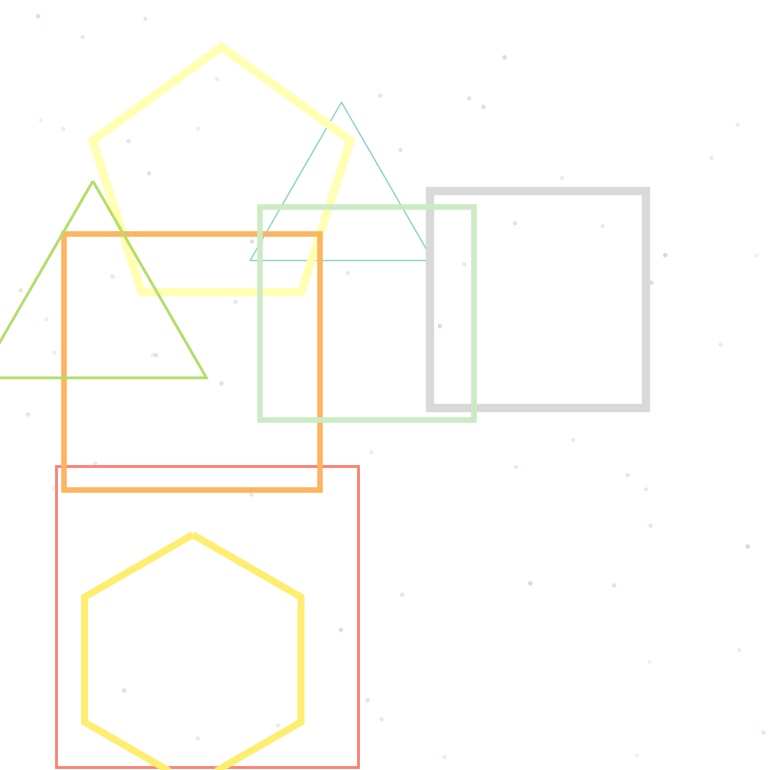[{"shape": "triangle", "thickness": 0.5, "radius": 0.69, "center": [0.444, 0.73]}, {"shape": "pentagon", "thickness": 3, "radius": 0.88, "center": [0.288, 0.763]}, {"shape": "square", "thickness": 1, "radius": 0.98, "center": [0.269, 0.199]}, {"shape": "square", "thickness": 2, "radius": 0.83, "center": [0.249, 0.529]}, {"shape": "triangle", "thickness": 1, "radius": 0.85, "center": [0.121, 0.594]}, {"shape": "square", "thickness": 3, "radius": 0.7, "center": [0.699, 0.611]}, {"shape": "square", "thickness": 2, "radius": 0.69, "center": [0.477, 0.593]}, {"shape": "hexagon", "thickness": 2.5, "radius": 0.81, "center": [0.25, 0.143]}]